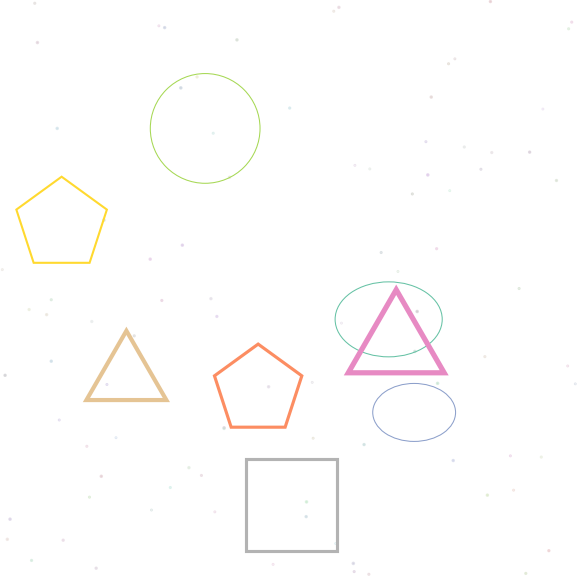[{"shape": "oval", "thickness": 0.5, "radius": 0.46, "center": [0.673, 0.446]}, {"shape": "pentagon", "thickness": 1.5, "radius": 0.4, "center": [0.447, 0.324]}, {"shape": "oval", "thickness": 0.5, "radius": 0.36, "center": [0.717, 0.285]}, {"shape": "triangle", "thickness": 2.5, "radius": 0.48, "center": [0.686, 0.402]}, {"shape": "circle", "thickness": 0.5, "radius": 0.48, "center": [0.355, 0.777]}, {"shape": "pentagon", "thickness": 1, "radius": 0.41, "center": [0.107, 0.611]}, {"shape": "triangle", "thickness": 2, "radius": 0.4, "center": [0.219, 0.346]}, {"shape": "square", "thickness": 1.5, "radius": 0.4, "center": [0.505, 0.125]}]